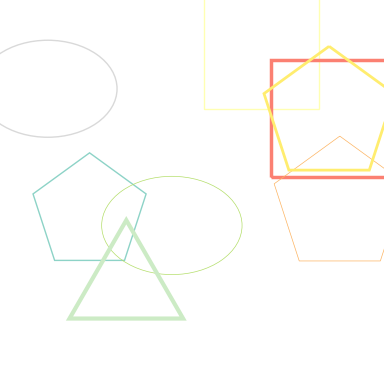[{"shape": "pentagon", "thickness": 1, "radius": 0.77, "center": [0.233, 0.449]}, {"shape": "square", "thickness": 1, "radius": 0.74, "center": [0.679, 0.867]}, {"shape": "square", "thickness": 2.5, "radius": 0.76, "center": [0.857, 0.691]}, {"shape": "pentagon", "thickness": 0.5, "radius": 0.9, "center": [0.883, 0.467]}, {"shape": "oval", "thickness": 0.5, "radius": 0.91, "center": [0.446, 0.414]}, {"shape": "oval", "thickness": 1, "radius": 0.9, "center": [0.124, 0.769]}, {"shape": "triangle", "thickness": 3, "radius": 0.85, "center": [0.328, 0.258]}, {"shape": "pentagon", "thickness": 2, "radius": 0.89, "center": [0.855, 0.702]}]